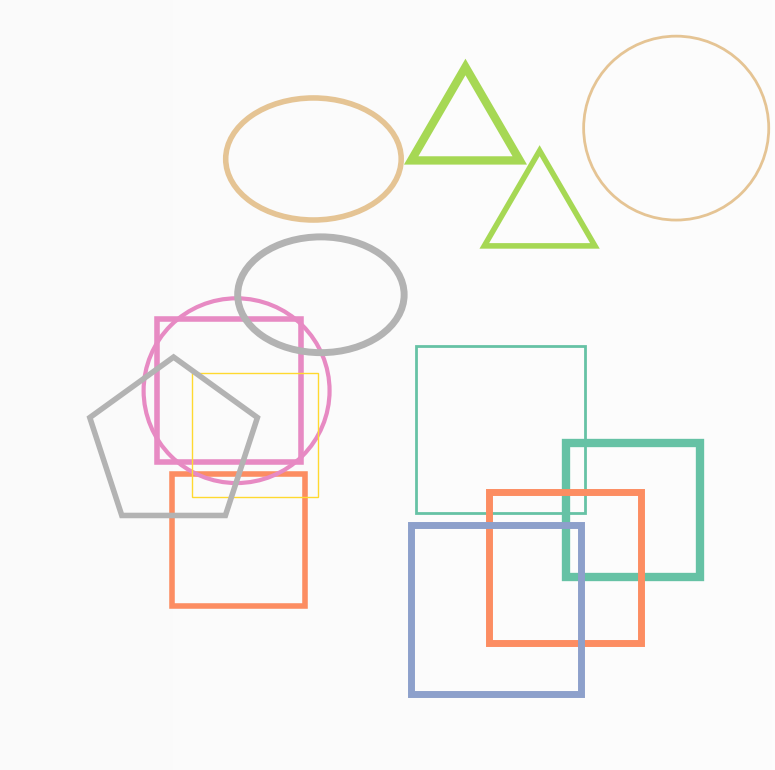[{"shape": "square", "thickness": 1, "radius": 0.54, "center": [0.645, 0.442]}, {"shape": "square", "thickness": 3, "radius": 0.43, "center": [0.817, 0.338]}, {"shape": "square", "thickness": 2.5, "radius": 0.49, "center": [0.729, 0.263]}, {"shape": "square", "thickness": 2, "radius": 0.43, "center": [0.308, 0.298]}, {"shape": "square", "thickness": 2.5, "radius": 0.55, "center": [0.64, 0.208]}, {"shape": "circle", "thickness": 1.5, "radius": 0.6, "center": [0.305, 0.493]}, {"shape": "square", "thickness": 2, "radius": 0.46, "center": [0.295, 0.492]}, {"shape": "triangle", "thickness": 3, "radius": 0.4, "center": [0.601, 0.832]}, {"shape": "triangle", "thickness": 2, "radius": 0.41, "center": [0.696, 0.722]}, {"shape": "square", "thickness": 0.5, "radius": 0.41, "center": [0.329, 0.435]}, {"shape": "circle", "thickness": 1, "radius": 0.6, "center": [0.873, 0.834]}, {"shape": "oval", "thickness": 2, "radius": 0.57, "center": [0.404, 0.794]}, {"shape": "pentagon", "thickness": 2, "radius": 0.57, "center": [0.224, 0.423]}, {"shape": "oval", "thickness": 2.5, "radius": 0.54, "center": [0.414, 0.617]}]